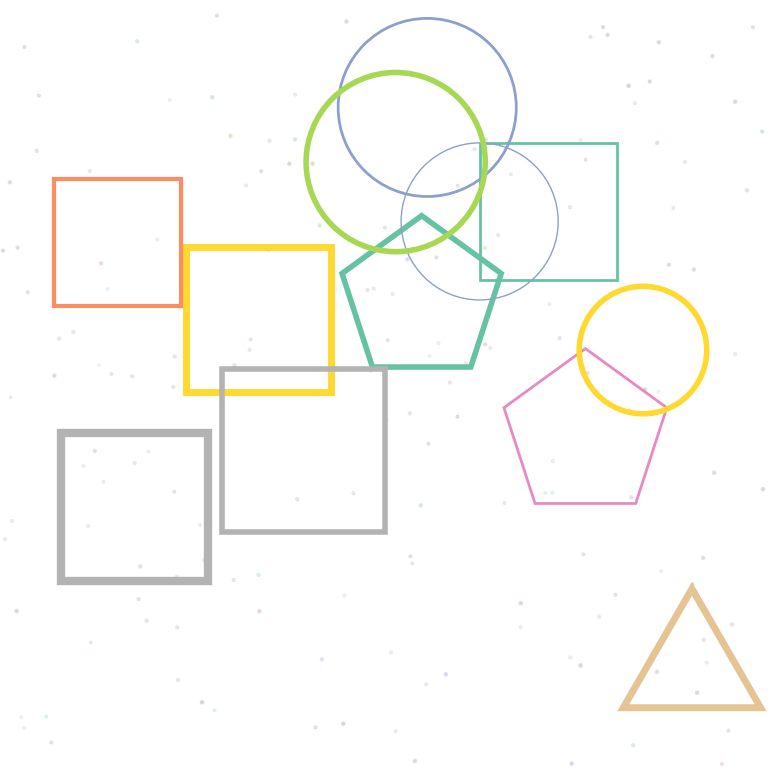[{"shape": "square", "thickness": 1, "radius": 0.45, "center": [0.712, 0.725]}, {"shape": "pentagon", "thickness": 2, "radius": 0.54, "center": [0.548, 0.611]}, {"shape": "square", "thickness": 1.5, "radius": 0.41, "center": [0.153, 0.685]}, {"shape": "circle", "thickness": 1, "radius": 0.58, "center": [0.555, 0.86]}, {"shape": "circle", "thickness": 0.5, "radius": 0.51, "center": [0.623, 0.712]}, {"shape": "pentagon", "thickness": 1, "radius": 0.56, "center": [0.76, 0.436]}, {"shape": "circle", "thickness": 2, "radius": 0.58, "center": [0.514, 0.79]}, {"shape": "circle", "thickness": 2, "radius": 0.41, "center": [0.835, 0.545]}, {"shape": "square", "thickness": 2.5, "radius": 0.47, "center": [0.336, 0.585]}, {"shape": "triangle", "thickness": 2.5, "radius": 0.51, "center": [0.899, 0.132]}, {"shape": "square", "thickness": 3, "radius": 0.48, "center": [0.175, 0.342]}, {"shape": "square", "thickness": 2, "radius": 0.53, "center": [0.394, 0.415]}]